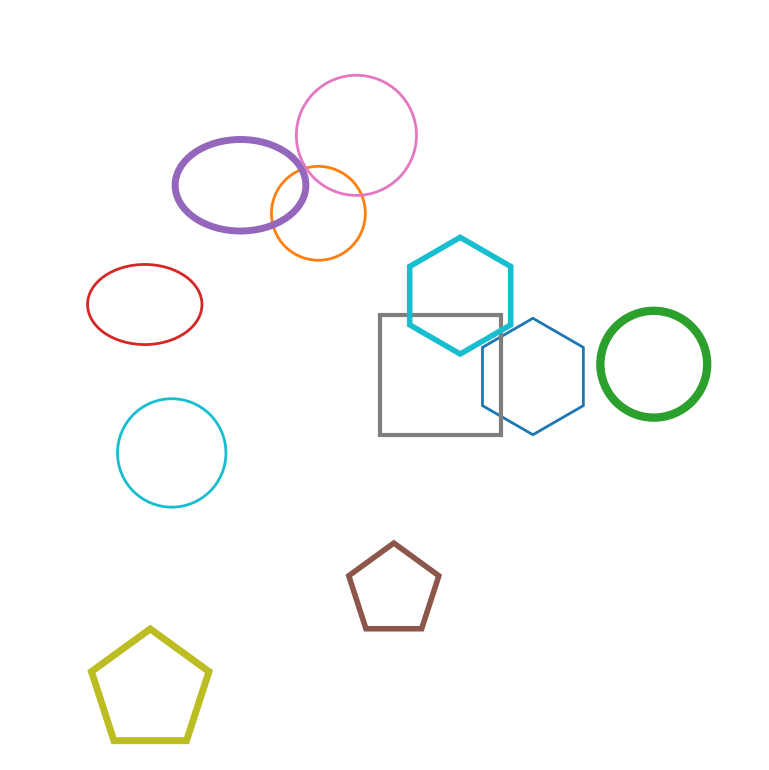[{"shape": "hexagon", "thickness": 1, "radius": 0.38, "center": [0.692, 0.511]}, {"shape": "circle", "thickness": 1, "radius": 0.3, "center": [0.414, 0.723]}, {"shape": "circle", "thickness": 3, "radius": 0.35, "center": [0.849, 0.527]}, {"shape": "oval", "thickness": 1, "radius": 0.37, "center": [0.188, 0.605]}, {"shape": "oval", "thickness": 2.5, "radius": 0.42, "center": [0.312, 0.759]}, {"shape": "pentagon", "thickness": 2, "radius": 0.31, "center": [0.511, 0.233]}, {"shape": "circle", "thickness": 1, "radius": 0.39, "center": [0.463, 0.824]}, {"shape": "square", "thickness": 1.5, "radius": 0.39, "center": [0.572, 0.513]}, {"shape": "pentagon", "thickness": 2.5, "radius": 0.4, "center": [0.195, 0.103]}, {"shape": "circle", "thickness": 1, "radius": 0.35, "center": [0.223, 0.412]}, {"shape": "hexagon", "thickness": 2, "radius": 0.38, "center": [0.598, 0.616]}]